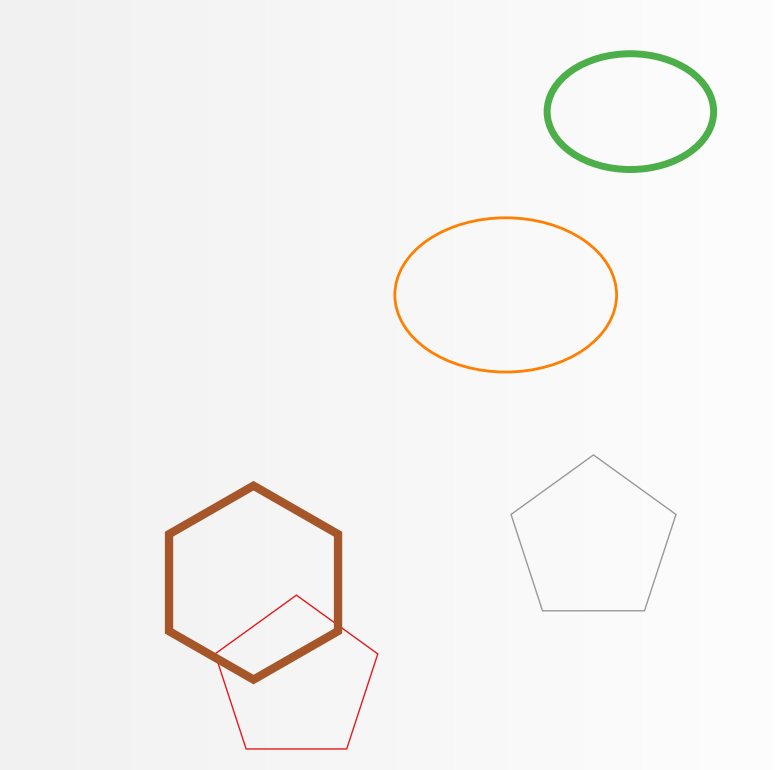[{"shape": "pentagon", "thickness": 0.5, "radius": 0.55, "center": [0.382, 0.117]}, {"shape": "oval", "thickness": 2.5, "radius": 0.54, "center": [0.813, 0.855]}, {"shape": "oval", "thickness": 1, "radius": 0.72, "center": [0.653, 0.617]}, {"shape": "hexagon", "thickness": 3, "radius": 0.63, "center": [0.327, 0.243]}, {"shape": "pentagon", "thickness": 0.5, "radius": 0.56, "center": [0.766, 0.297]}]